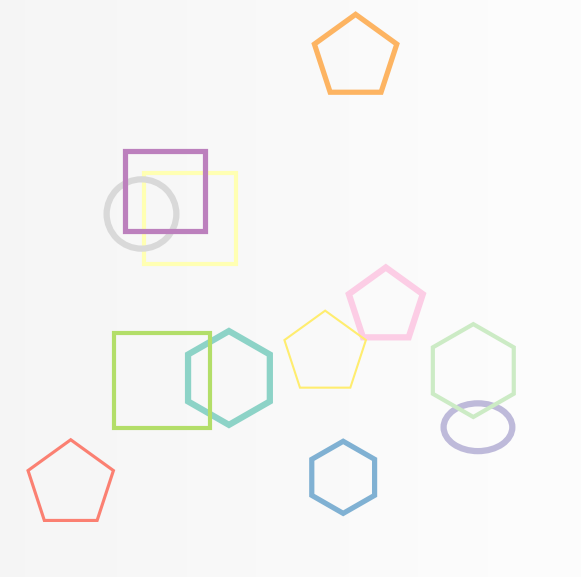[{"shape": "hexagon", "thickness": 3, "radius": 0.41, "center": [0.394, 0.345]}, {"shape": "square", "thickness": 2, "radius": 0.4, "center": [0.327, 0.621]}, {"shape": "oval", "thickness": 3, "radius": 0.3, "center": [0.822, 0.259]}, {"shape": "pentagon", "thickness": 1.5, "radius": 0.39, "center": [0.122, 0.16]}, {"shape": "hexagon", "thickness": 2.5, "radius": 0.31, "center": [0.59, 0.173]}, {"shape": "pentagon", "thickness": 2.5, "radius": 0.37, "center": [0.612, 0.9]}, {"shape": "square", "thickness": 2, "radius": 0.41, "center": [0.278, 0.34]}, {"shape": "pentagon", "thickness": 3, "radius": 0.33, "center": [0.664, 0.469]}, {"shape": "circle", "thickness": 3, "radius": 0.3, "center": [0.243, 0.629]}, {"shape": "square", "thickness": 2.5, "radius": 0.35, "center": [0.284, 0.668]}, {"shape": "hexagon", "thickness": 2, "radius": 0.4, "center": [0.814, 0.357]}, {"shape": "pentagon", "thickness": 1, "radius": 0.37, "center": [0.559, 0.388]}]